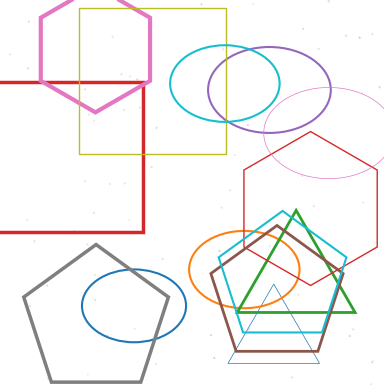[{"shape": "triangle", "thickness": 0.5, "radius": 0.69, "center": [0.711, 0.125]}, {"shape": "oval", "thickness": 1.5, "radius": 0.68, "center": [0.348, 0.206]}, {"shape": "oval", "thickness": 1.5, "radius": 0.72, "center": [0.635, 0.3]}, {"shape": "triangle", "thickness": 2, "radius": 0.88, "center": [0.769, 0.277]}, {"shape": "square", "thickness": 2.5, "radius": 0.97, "center": [0.178, 0.592]}, {"shape": "hexagon", "thickness": 1, "radius": 1.0, "center": [0.807, 0.458]}, {"shape": "oval", "thickness": 1.5, "radius": 0.8, "center": [0.7, 0.766]}, {"shape": "pentagon", "thickness": 2, "radius": 0.9, "center": [0.72, 0.234]}, {"shape": "hexagon", "thickness": 3, "radius": 0.82, "center": [0.248, 0.872]}, {"shape": "oval", "thickness": 0.5, "radius": 0.85, "center": [0.854, 0.654]}, {"shape": "pentagon", "thickness": 2.5, "radius": 0.99, "center": [0.25, 0.167]}, {"shape": "square", "thickness": 1, "radius": 0.95, "center": [0.396, 0.79]}, {"shape": "oval", "thickness": 1.5, "radius": 0.71, "center": [0.584, 0.783]}, {"shape": "pentagon", "thickness": 1.5, "radius": 0.87, "center": [0.734, 0.278]}]